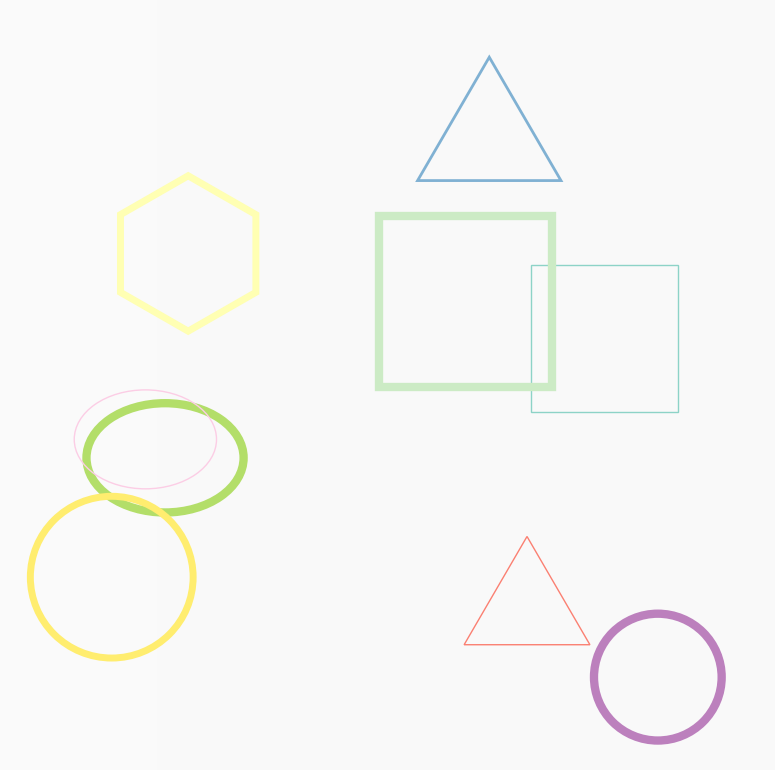[{"shape": "square", "thickness": 0.5, "radius": 0.48, "center": [0.78, 0.561]}, {"shape": "hexagon", "thickness": 2.5, "radius": 0.5, "center": [0.243, 0.671]}, {"shape": "triangle", "thickness": 0.5, "radius": 0.47, "center": [0.68, 0.21]}, {"shape": "triangle", "thickness": 1, "radius": 0.53, "center": [0.631, 0.819]}, {"shape": "oval", "thickness": 3, "radius": 0.51, "center": [0.213, 0.405]}, {"shape": "oval", "thickness": 0.5, "radius": 0.46, "center": [0.188, 0.429]}, {"shape": "circle", "thickness": 3, "radius": 0.41, "center": [0.849, 0.121]}, {"shape": "square", "thickness": 3, "radius": 0.56, "center": [0.601, 0.608]}, {"shape": "circle", "thickness": 2.5, "radius": 0.53, "center": [0.144, 0.25]}]